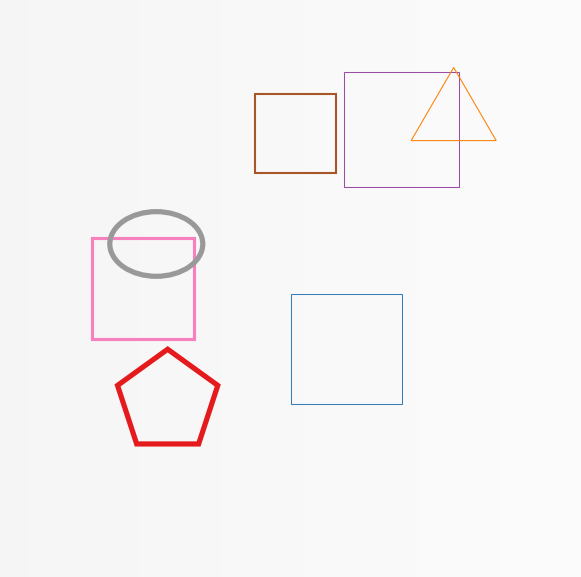[{"shape": "pentagon", "thickness": 2.5, "radius": 0.45, "center": [0.288, 0.304]}, {"shape": "square", "thickness": 0.5, "radius": 0.48, "center": [0.596, 0.395]}, {"shape": "square", "thickness": 0.5, "radius": 0.49, "center": [0.691, 0.775]}, {"shape": "triangle", "thickness": 0.5, "radius": 0.42, "center": [0.781, 0.798]}, {"shape": "square", "thickness": 1, "radius": 0.34, "center": [0.508, 0.768]}, {"shape": "square", "thickness": 1.5, "radius": 0.44, "center": [0.246, 0.5]}, {"shape": "oval", "thickness": 2.5, "radius": 0.4, "center": [0.269, 0.577]}]